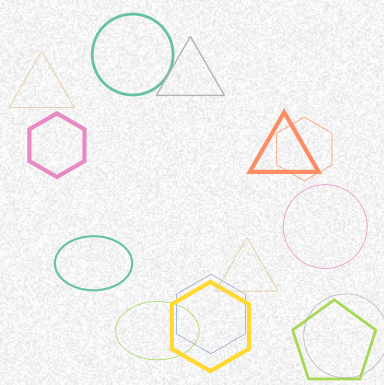[{"shape": "oval", "thickness": 1.5, "radius": 0.5, "center": [0.243, 0.316]}, {"shape": "circle", "thickness": 2, "radius": 0.53, "center": [0.345, 0.858]}, {"shape": "triangle", "thickness": 3, "radius": 0.52, "center": [0.738, 0.605]}, {"shape": "hexagon", "thickness": 0.5, "radius": 0.41, "center": [0.791, 0.613]}, {"shape": "hexagon", "thickness": 0.5, "radius": 0.52, "center": [0.548, 0.184]}, {"shape": "circle", "thickness": 0.5, "radius": 0.54, "center": [0.845, 0.412]}, {"shape": "hexagon", "thickness": 3, "radius": 0.41, "center": [0.148, 0.623]}, {"shape": "oval", "thickness": 0.5, "radius": 0.54, "center": [0.409, 0.141]}, {"shape": "pentagon", "thickness": 2, "radius": 0.57, "center": [0.868, 0.108]}, {"shape": "hexagon", "thickness": 3, "radius": 0.58, "center": [0.546, 0.152]}, {"shape": "triangle", "thickness": 0.5, "radius": 0.49, "center": [0.108, 0.77]}, {"shape": "triangle", "thickness": 0.5, "radius": 0.47, "center": [0.642, 0.291]}, {"shape": "circle", "thickness": 0.5, "radius": 0.55, "center": [0.898, 0.128]}, {"shape": "triangle", "thickness": 1, "radius": 0.51, "center": [0.495, 0.803]}]